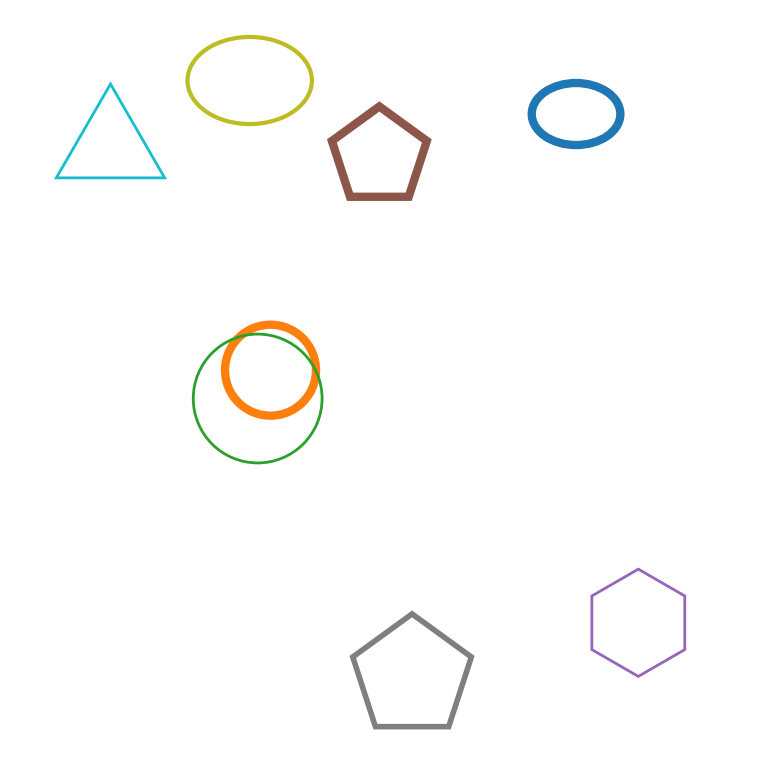[{"shape": "oval", "thickness": 3, "radius": 0.29, "center": [0.748, 0.852]}, {"shape": "circle", "thickness": 3, "radius": 0.3, "center": [0.351, 0.519]}, {"shape": "circle", "thickness": 1, "radius": 0.42, "center": [0.335, 0.482]}, {"shape": "hexagon", "thickness": 1, "radius": 0.35, "center": [0.829, 0.191]}, {"shape": "pentagon", "thickness": 3, "radius": 0.32, "center": [0.493, 0.797]}, {"shape": "pentagon", "thickness": 2, "radius": 0.4, "center": [0.535, 0.122]}, {"shape": "oval", "thickness": 1.5, "radius": 0.4, "center": [0.324, 0.895]}, {"shape": "triangle", "thickness": 1, "radius": 0.41, "center": [0.143, 0.81]}]